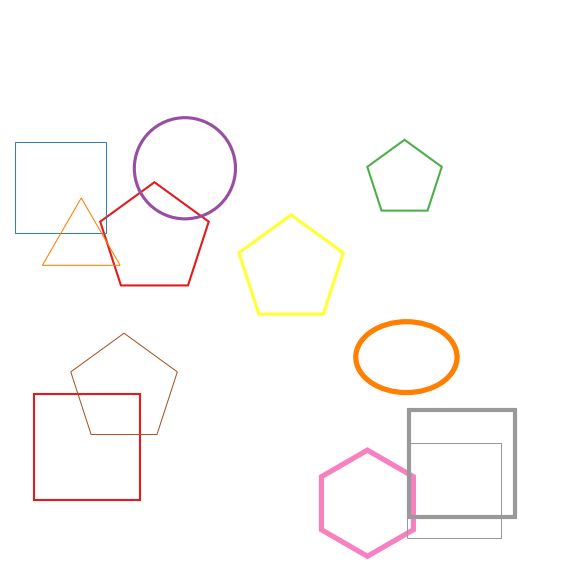[{"shape": "square", "thickness": 1, "radius": 0.46, "center": [0.15, 0.225]}, {"shape": "pentagon", "thickness": 1, "radius": 0.49, "center": [0.268, 0.585]}, {"shape": "square", "thickness": 0.5, "radius": 0.39, "center": [0.105, 0.674]}, {"shape": "pentagon", "thickness": 1, "radius": 0.34, "center": [0.7, 0.689]}, {"shape": "circle", "thickness": 1.5, "radius": 0.44, "center": [0.32, 0.708]}, {"shape": "triangle", "thickness": 0.5, "radius": 0.39, "center": [0.141, 0.579]}, {"shape": "oval", "thickness": 2.5, "radius": 0.44, "center": [0.704, 0.381]}, {"shape": "pentagon", "thickness": 1.5, "radius": 0.47, "center": [0.504, 0.532]}, {"shape": "pentagon", "thickness": 0.5, "radius": 0.48, "center": [0.215, 0.325]}, {"shape": "hexagon", "thickness": 2.5, "radius": 0.46, "center": [0.636, 0.128]}, {"shape": "square", "thickness": 0.5, "radius": 0.41, "center": [0.786, 0.15]}, {"shape": "square", "thickness": 2, "radius": 0.46, "center": [0.8, 0.197]}]